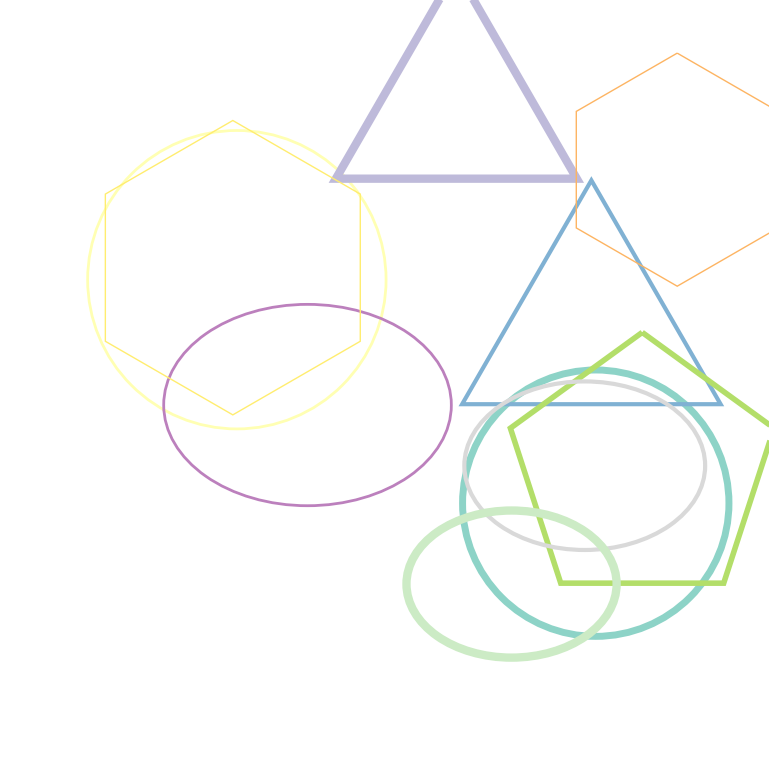[{"shape": "circle", "thickness": 2.5, "radius": 0.86, "center": [0.774, 0.347]}, {"shape": "circle", "thickness": 1, "radius": 0.97, "center": [0.308, 0.637]}, {"shape": "triangle", "thickness": 3, "radius": 0.9, "center": [0.593, 0.858]}, {"shape": "triangle", "thickness": 1.5, "radius": 0.97, "center": [0.768, 0.572]}, {"shape": "hexagon", "thickness": 0.5, "radius": 0.76, "center": [0.879, 0.78]}, {"shape": "pentagon", "thickness": 2, "radius": 0.9, "center": [0.834, 0.388]}, {"shape": "oval", "thickness": 1.5, "radius": 0.78, "center": [0.759, 0.395]}, {"shape": "oval", "thickness": 1, "radius": 0.93, "center": [0.399, 0.474]}, {"shape": "oval", "thickness": 3, "radius": 0.68, "center": [0.664, 0.241]}, {"shape": "hexagon", "thickness": 0.5, "radius": 0.96, "center": [0.302, 0.652]}]